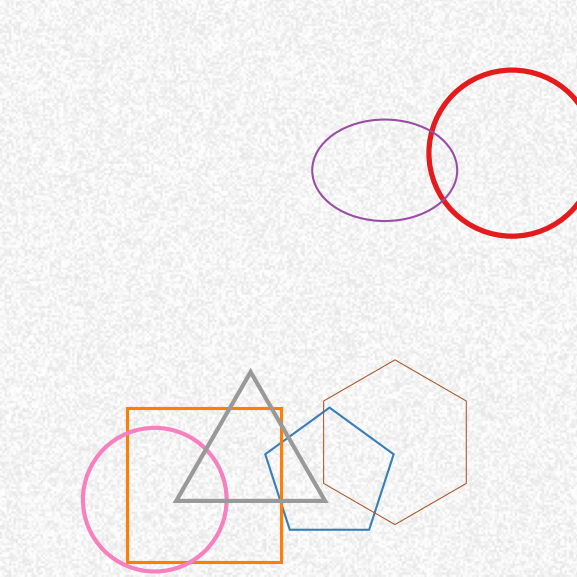[{"shape": "circle", "thickness": 2.5, "radius": 0.72, "center": [0.887, 0.734]}, {"shape": "pentagon", "thickness": 1, "radius": 0.58, "center": [0.571, 0.176]}, {"shape": "oval", "thickness": 1, "radius": 0.63, "center": [0.666, 0.704]}, {"shape": "square", "thickness": 1.5, "radius": 0.67, "center": [0.354, 0.159]}, {"shape": "hexagon", "thickness": 0.5, "radius": 0.71, "center": [0.684, 0.233]}, {"shape": "circle", "thickness": 2, "radius": 0.62, "center": [0.268, 0.134]}, {"shape": "triangle", "thickness": 2, "radius": 0.74, "center": [0.434, 0.206]}]